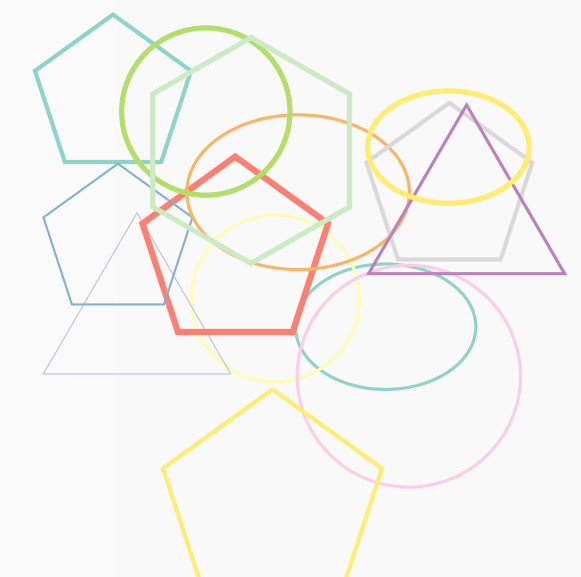[{"shape": "pentagon", "thickness": 2, "radius": 0.71, "center": [0.194, 0.833]}, {"shape": "oval", "thickness": 1.5, "radius": 0.78, "center": [0.663, 0.433]}, {"shape": "circle", "thickness": 1.5, "radius": 0.72, "center": [0.474, 0.482]}, {"shape": "triangle", "thickness": 0.5, "radius": 0.93, "center": [0.236, 0.445]}, {"shape": "pentagon", "thickness": 3, "radius": 0.84, "center": [0.405, 0.56]}, {"shape": "pentagon", "thickness": 1, "radius": 0.67, "center": [0.203, 0.581]}, {"shape": "oval", "thickness": 1.5, "radius": 0.96, "center": [0.513, 0.666]}, {"shape": "circle", "thickness": 2.5, "radius": 0.72, "center": [0.354, 0.806]}, {"shape": "circle", "thickness": 1.5, "radius": 0.96, "center": [0.703, 0.348]}, {"shape": "pentagon", "thickness": 2, "radius": 0.75, "center": [0.773, 0.671]}, {"shape": "triangle", "thickness": 1.5, "radius": 0.97, "center": [0.803, 0.623]}, {"shape": "hexagon", "thickness": 2.5, "radius": 0.98, "center": [0.432, 0.739]}, {"shape": "pentagon", "thickness": 2, "radius": 0.99, "center": [0.469, 0.127]}, {"shape": "oval", "thickness": 2.5, "radius": 0.7, "center": [0.772, 0.745]}]